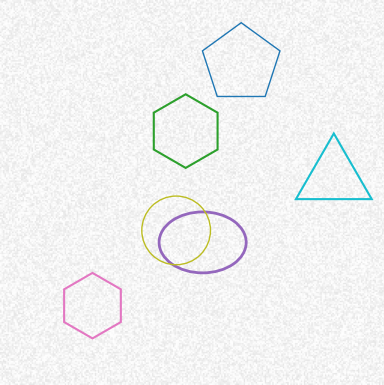[{"shape": "pentagon", "thickness": 1, "radius": 0.53, "center": [0.627, 0.835]}, {"shape": "hexagon", "thickness": 1.5, "radius": 0.48, "center": [0.482, 0.659]}, {"shape": "oval", "thickness": 2, "radius": 0.57, "center": [0.526, 0.37]}, {"shape": "hexagon", "thickness": 1.5, "radius": 0.43, "center": [0.24, 0.206]}, {"shape": "circle", "thickness": 1, "radius": 0.45, "center": [0.458, 0.402]}, {"shape": "triangle", "thickness": 1.5, "radius": 0.57, "center": [0.867, 0.54]}]